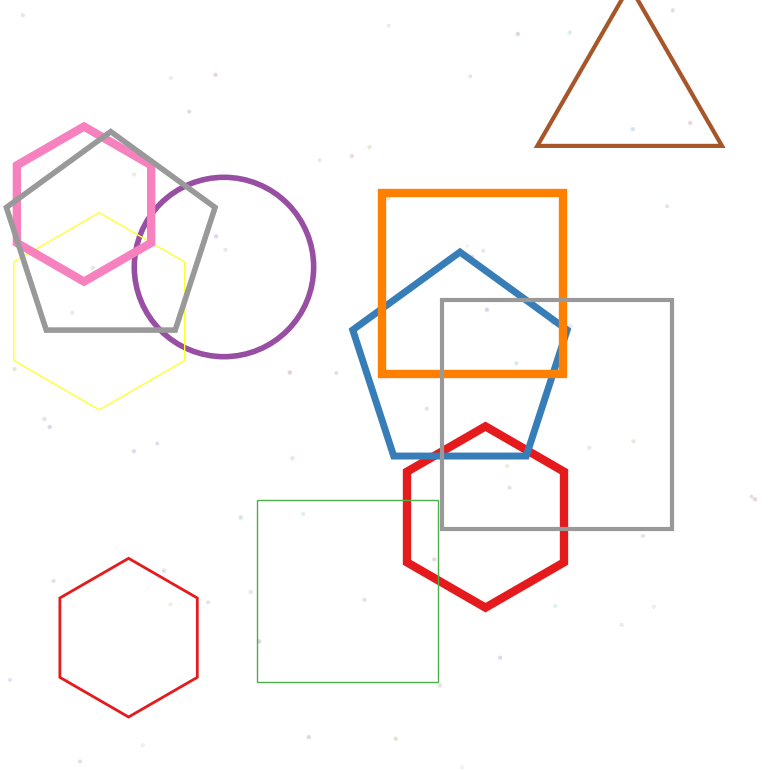[{"shape": "hexagon", "thickness": 3, "radius": 0.59, "center": [0.631, 0.329]}, {"shape": "hexagon", "thickness": 1, "radius": 0.52, "center": [0.167, 0.172]}, {"shape": "pentagon", "thickness": 2.5, "radius": 0.73, "center": [0.597, 0.526]}, {"shape": "square", "thickness": 0.5, "radius": 0.59, "center": [0.451, 0.232]}, {"shape": "circle", "thickness": 2, "radius": 0.58, "center": [0.291, 0.653]}, {"shape": "square", "thickness": 3, "radius": 0.59, "center": [0.614, 0.632]}, {"shape": "hexagon", "thickness": 0.5, "radius": 0.64, "center": [0.129, 0.596]}, {"shape": "triangle", "thickness": 1.5, "radius": 0.69, "center": [0.818, 0.88]}, {"shape": "hexagon", "thickness": 3, "radius": 0.5, "center": [0.109, 0.735]}, {"shape": "square", "thickness": 1.5, "radius": 0.74, "center": [0.723, 0.462]}, {"shape": "pentagon", "thickness": 2, "radius": 0.71, "center": [0.144, 0.687]}]